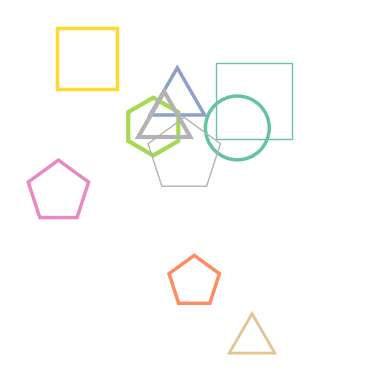[{"shape": "square", "thickness": 1, "radius": 0.49, "center": [0.66, 0.736]}, {"shape": "circle", "thickness": 2.5, "radius": 0.41, "center": [0.616, 0.668]}, {"shape": "pentagon", "thickness": 2.5, "radius": 0.34, "center": [0.504, 0.268]}, {"shape": "triangle", "thickness": 2.5, "radius": 0.41, "center": [0.46, 0.742]}, {"shape": "pentagon", "thickness": 2.5, "radius": 0.41, "center": [0.152, 0.502]}, {"shape": "hexagon", "thickness": 3, "radius": 0.38, "center": [0.398, 0.671]}, {"shape": "square", "thickness": 2.5, "radius": 0.39, "center": [0.226, 0.848]}, {"shape": "triangle", "thickness": 2, "radius": 0.34, "center": [0.655, 0.117]}, {"shape": "triangle", "thickness": 3, "radius": 0.39, "center": [0.427, 0.683]}, {"shape": "pentagon", "thickness": 1, "radius": 0.49, "center": [0.479, 0.596]}]